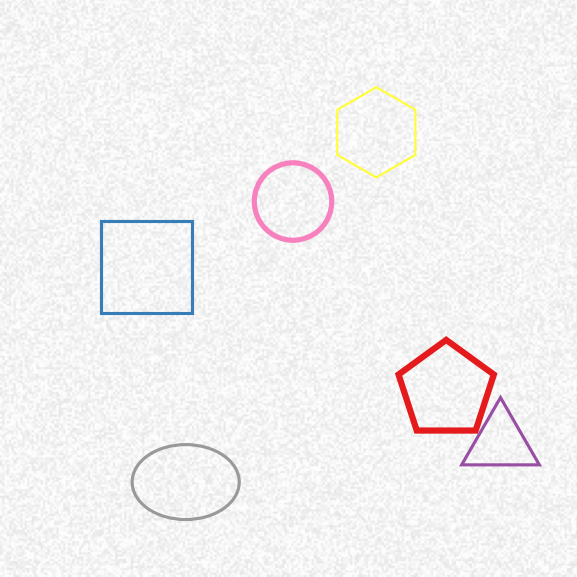[{"shape": "pentagon", "thickness": 3, "radius": 0.43, "center": [0.773, 0.324]}, {"shape": "square", "thickness": 1.5, "radius": 0.4, "center": [0.254, 0.537]}, {"shape": "triangle", "thickness": 1.5, "radius": 0.39, "center": [0.867, 0.233]}, {"shape": "hexagon", "thickness": 1, "radius": 0.39, "center": [0.652, 0.77]}, {"shape": "circle", "thickness": 2.5, "radius": 0.34, "center": [0.507, 0.65]}, {"shape": "oval", "thickness": 1.5, "radius": 0.46, "center": [0.322, 0.164]}]